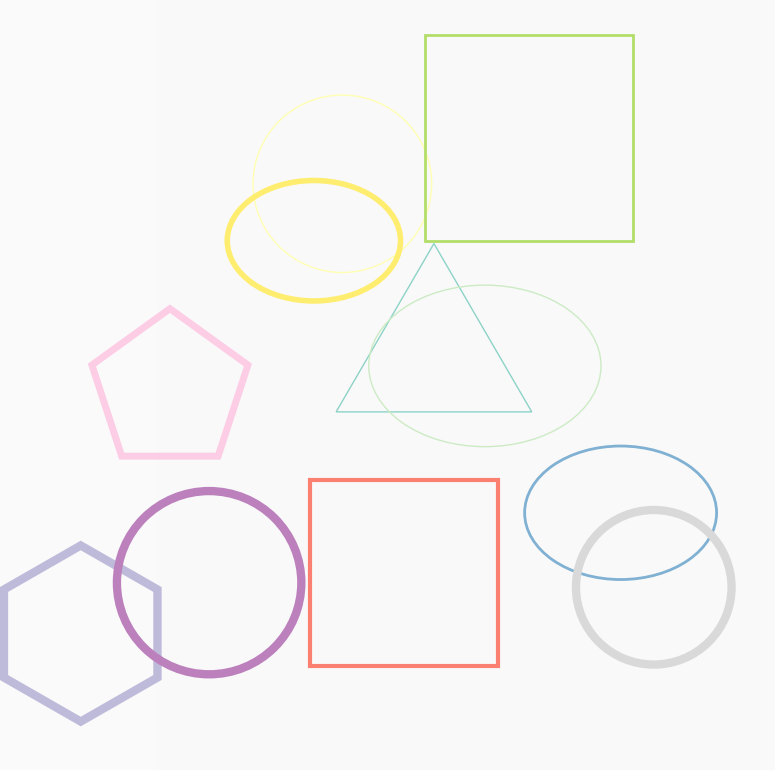[{"shape": "triangle", "thickness": 0.5, "radius": 0.73, "center": [0.56, 0.538]}, {"shape": "circle", "thickness": 0.5, "radius": 0.58, "center": [0.442, 0.761]}, {"shape": "hexagon", "thickness": 3, "radius": 0.57, "center": [0.104, 0.177]}, {"shape": "square", "thickness": 1.5, "radius": 0.61, "center": [0.521, 0.256]}, {"shape": "oval", "thickness": 1, "radius": 0.62, "center": [0.801, 0.334]}, {"shape": "square", "thickness": 1, "radius": 0.67, "center": [0.683, 0.821]}, {"shape": "pentagon", "thickness": 2.5, "radius": 0.53, "center": [0.219, 0.493]}, {"shape": "circle", "thickness": 3, "radius": 0.5, "center": [0.844, 0.237]}, {"shape": "circle", "thickness": 3, "radius": 0.59, "center": [0.27, 0.243]}, {"shape": "oval", "thickness": 0.5, "radius": 0.75, "center": [0.626, 0.525]}, {"shape": "oval", "thickness": 2, "radius": 0.56, "center": [0.405, 0.687]}]